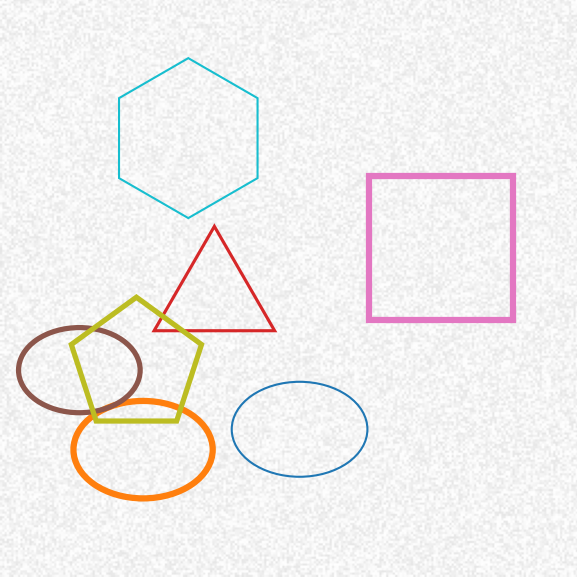[{"shape": "oval", "thickness": 1, "radius": 0.59, "center": [0.519, 0.256]}, {"shape": "oval", "thickness": 3, "radius": 0.6, "center": [0.248, 0.22]}, {"shape": "triangle", "thickness": 1.5, "radius": 0.6, "center": [0.371, 0.487]}, {"shape": "oval", "thickness": 2.5, "radius": 0.53, "center": [0.137, 0.358]}, {"shape": "square", "thickness": 3, "radius": 0.63, "center": [0.764, 0.57]}, {"shape": "pentagon", "thickness": 2.5, "radius": 0.59, "center": [0.236, 0.366]}, {"shape": "hexagon", "thickness": 1, "radius": 0.69, "center": [0.326, 0.76]}]